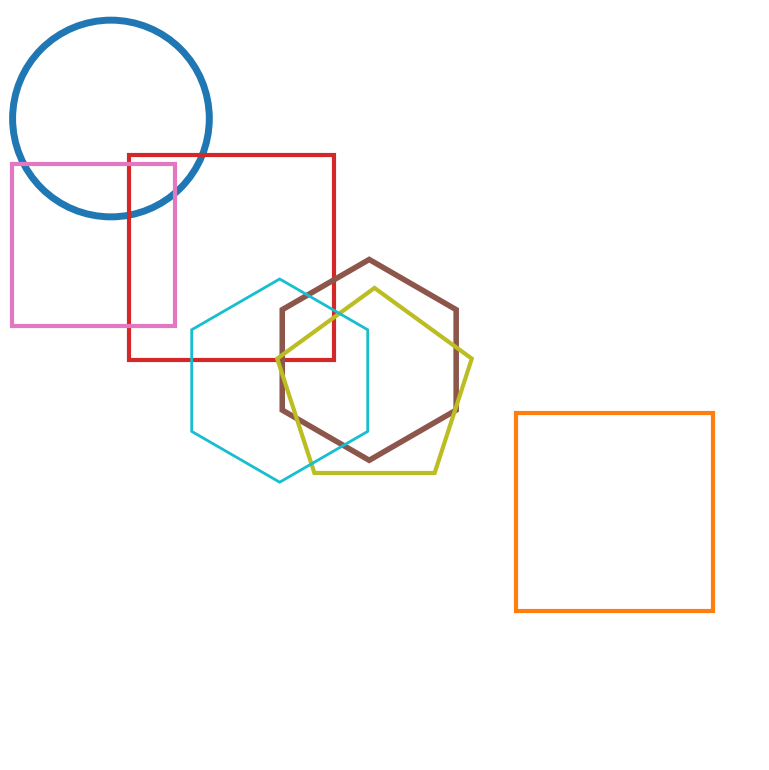[{"shape": "circle", "thickness": 2.5, "radius": 0.64, "center": [0.144, 0.846]}, {"shape": "square", "thickness": 1.5, "radius": 0.64, "center": [0.798, 0.335]}, {"shape": "square", "thickness": 1.5, "radius": 0.67, "center": [0.3, 0.666]}, {"shape": "hexagon", "thickness": 2, "radius": 0.65, "center": [0.479, 0.533]}, {"shape": "square", "thickness": 1.5, "radius": 0.53, "center": [0.121, 0.682]}, {"shape": "pentagon", "thickness": 1.5, "radius": 0.66, "center": [0.486, 0.493]}, {"shape": "hexagon", "thickness": 1, "radius": 0.66, "center": [0.363, 0.506]}]